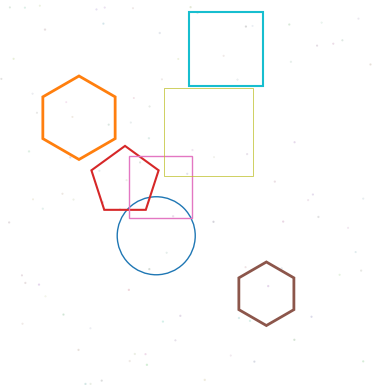[{"shape": "circle", "thickness": 1, "radius": 0.51, "center": [0.406, 0.388]}, {"shape": "hexagon", "thickness": 2, "radius": 0.54, "center": [0.205, 0.694]}, {"shape": "pentagon", "thickness": 1.5, "radius": 0.46, "center": [0.325, 0.529]}, {"shape": "hexagon", "thickness": 2, "radius": 0.41, "center": [0.692, 0.237]}, {"shape": "square", "thickness": 1, "radius": 0.41, "center": [0.417, 0.514]}, {"shape": "square", "thickness": 0.5, "radius": 0.57, "center": [0.542, 0.658]}, {"shape": "square", "thickness": 1.5, "radius": 0.48, "center": [0.588, 0.872]}]